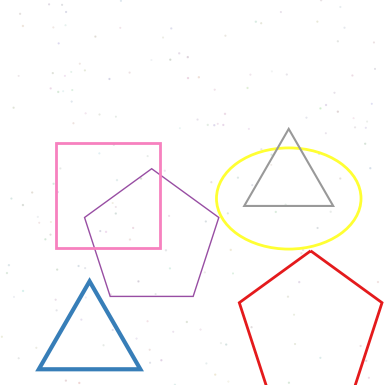[{"shape": "pentagon", "thickness": 2, "radius": 0.97, "center": [0.807, 0.154]}, {"shape": "triangle", "thickness": 3, "radius": 0.76, "center": [0.233, 0.117]}, {"shape": "pentagon", "thickness": 1, "radius": 0.92, "center": [0.394, 0.378]}, {"shape": "oval", "thickness": 2, "radius": 0.94, "center": [0.75, 0.484]}, {"shape": "square", "thickness": 2, "radius": 0.68, "center": [0.281, 0.492]}, {"shape": "triangle", "thickness": 1.5, "radius": 0.67, "center": [0.75, 0.532]}]